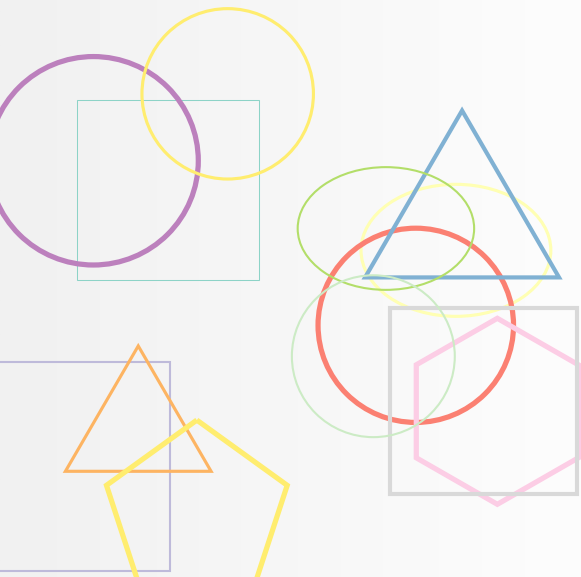[{"shape": "square", "thickness": 0.5, "radius": 0.78, "center": [0.289, 0.67]}, {"shape": "oval", "thickness": 1.5, "radius": 0.82, "center": [0.784, 0.566]}, {"shape": "square", "thickness": 1, "radius": 0.9, "center": [0.112, 0.191]}, {"shape": "circle", "thickness": 2.5, "radius": 0.84, "center": [0.715, 0.436]}, {"shape": "triangle", "thickness": 2, "radius": 0.96, "center": [0.795, 0.615]}, {"shape": "triangle", "thickness": 1.5, "radius": 0.72, "center": [0.238, 0.255]}, {"shape": "oval", "thickness": 1, "radius": 0.76, "center": [0.664, 0.603]}, {"shape": "hexagon", "thickness": 2.5, "radius": 0.81, "center": [0.856, 0.287]}, {"shape": "square", "thickness": 2, "radius": 0.81, "center": [0.832, 0.305]}, {"shape": "circle", "thickness": 2.5, "radius": 0.9, "center": [0.161, 0.721]}, {"shape": "circle", "thickness": 1, "radius": 0.7, "center": [0.642, 0.382]}, {"shape": "pentagon", "thickness": 2.5, "radius": 0.82, "center": [0.339, 0.108]}, {"shape": "circle", "thickness": 1.5, "radius": 0.74, "center": [0.392, 0.837]}]